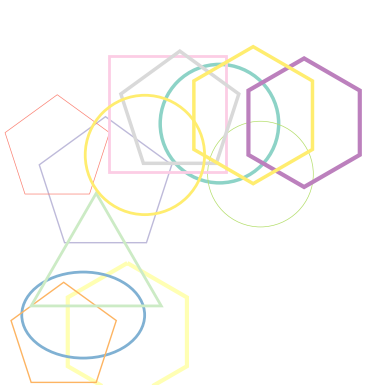[{"shape": "circle", "thickness": 2.5, "radius": 0.77, "center": [0.57, 0.679]}, {"shape": "hexagon", "thickness": 3, "radius": 0.89, "center": [0.331, 0.138]}, {"shape": "pentagon", "thickness": 1, "radius": 0.9, "center": [0.274, 0.516]}, {"shape": "pentagon", "thickness": 0.5, "radius": 0.71, "center": [0.149, 0.611]}, {"shape": "oval", "thickness": 2, "radius": 0.8, "center": [0.216, 0.182]}, {"shape": "pentagon", "thickness": 1, "radius": 0.72, "center": [0.165, 0.123]}, {"shape": "circle", "thickness": 0.5, "radius": 0.69, "center": [0.677, 0.548]}, {"shape": "square", "thickness": 2, "radius": 0.75, "center": [0.435, 0.703]}, {"shape": "pentagon", "thickness": 2.5, "radius": 0.81, "center": [0.467, 0.706]}, {"shape": "hexagon", "thickness": 3, "radius": 0.83, "center": [0.79, 0.681]}, {"shape": "triangle", "thickness": 2, "radius": 0.98, "center": [0.25, 0.303]}, {"shape": "hexagon", "thickness": 2.5, "radius": 0.89, "center": [0.658, 0.701]}, {"shape": "circle", "thickness": 2, "radius": 0.78, "center": [0.376, 0.598]}]